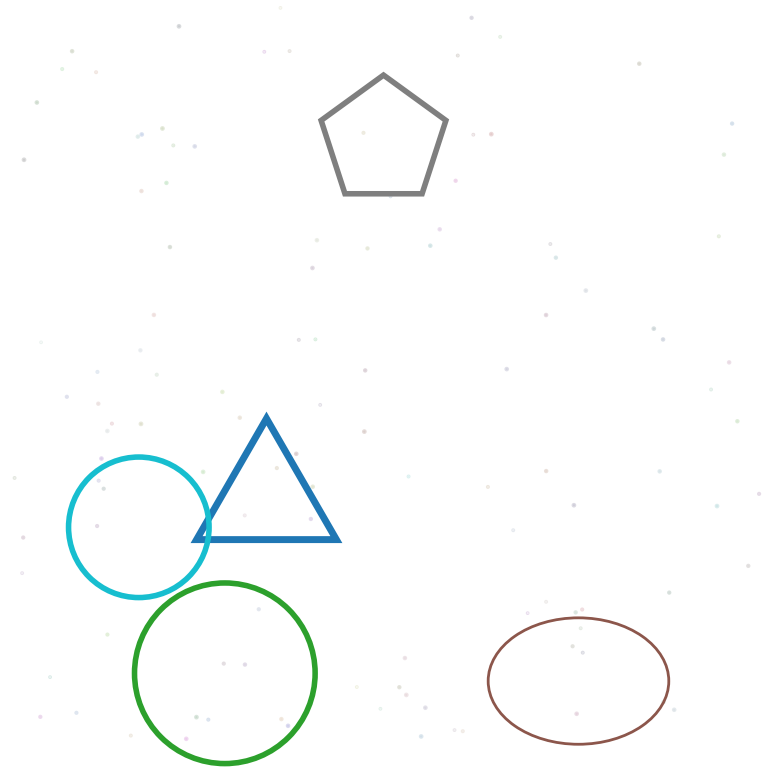[{"shape": "triangle", "thickness": 2.5, "radius": 0.52, "center": [0.346, 0.352]}, {"shape": "circle", "thickness": 2, "radius": 0.59, "center": [0.292, 0.126]}, {"shape": "oval", "thickness": 1, "radius": 0.59, "center": [0.751, 0.116]}, {"shape": "pentagon", "thickness": 2, "radius": 0.43, "center": [0.498, 0.817]}, {"shape": "circle", "thickness": 2, "radius": 0.46, "center": [0.18, 0.315]}]